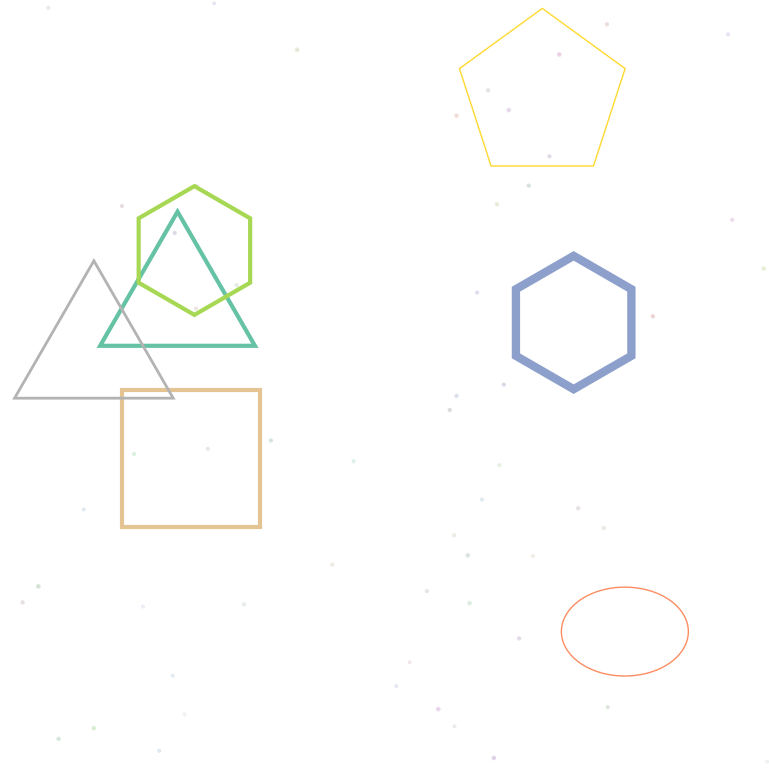[{"shape": "triangle", "thickness": 1.5, "radius": 0.58, "center": [0.231, 0.609]}, {"shape": "oval", "thickness": 0.5, "radius": 0.41, "center": [0.812, 0.18]}, {"shape": "hexagon", "thickness": 3, "radius": 0.43, "center": [0.745, 0.581]}, {"shape": "hexagon", "thickness": 1.5, "radius": 0.42, "center": [0.252, 0.675]}, {"shape": "pentagon", "thickness": 0.5, "radius": 0.57, "center": [0.704, 0.876]}, {"shape": "square", "thickness": 1.5, "radius": 0.45, "center": [0.248, 0.404]}, {"shape": "triangle", "thickness": 1, "radius": 0.59, "center": [0.122, 0.542]}]